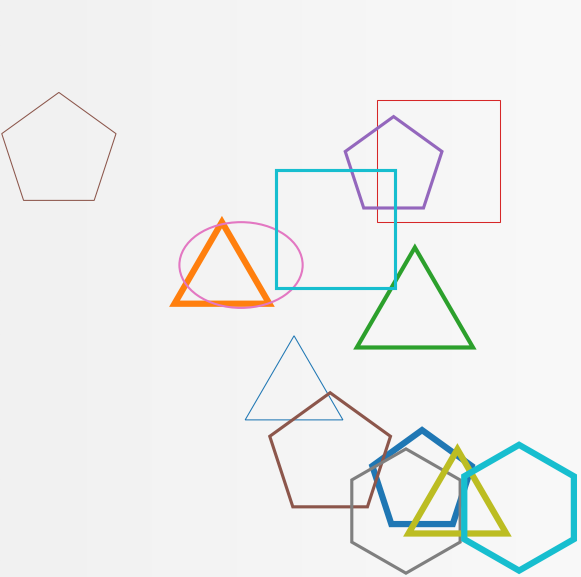[{"shape": "pentagon", "thickness": 3, "radius": 0.45, "center": [0.726, 0.164]}, {"shape": "triangle", "thickness": 0.5, "radius": 0.49, "center": [0.506, 0.321]}, {"shape": "triangle", "thickness": 3, "radius": 0.47, "center": [0.382, 0.52]}, {"shape": "triangle", "thickness": 2, "radius": 0.58, "center": [0.714, 0.455]}, {"shape": "square", "thickness": 0.5, "radius": 0.53, "center": [0.755, 0.72]}, {"shape": "pentagon", "thickness": 1.5, "radius": 0.44, "center": [0.677, 0.71]}, {"shape": "pentagon", "thickness": 0.5, "radius": 0.52, "center": [0.101, 0.736]}, {"shape": "pentagon", "thickness": 1.5, "radius": 0.55, "center": [0.568, 0.21]}, {"shape": "oval", "thickness": 1, "radius": 0.53, "center": [0.415, 0.54]}, {"shape": "hexagon", "thickness": 1.5, "radius": 0.54, "center": [0.698, 0.114]}, {"shape": "triangle", "thickness": 3, "radius": 0.49, "center": [0.787, 0.124]}, {"shape": "square", "thickness": 1.5, "radius": 0.51, "center": [0.578, 0.603]}, {"shape": "hexagon", "thickness": 3, "radius": 0.54, "center": [0.893, 0.12]}]